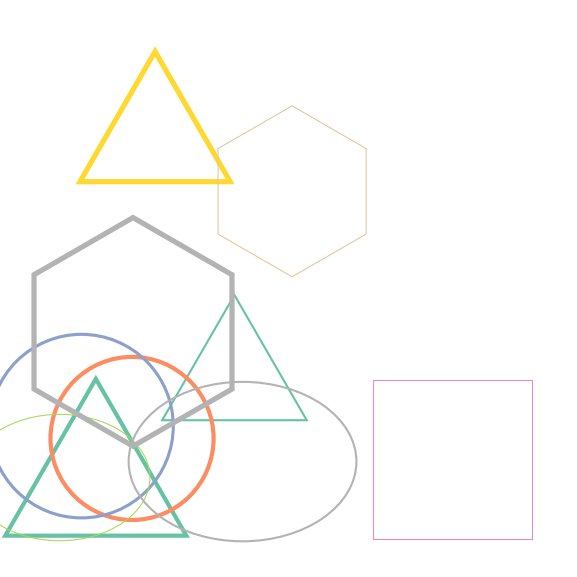[{"shape": "triangle", "thickness": 2, "radius": 0.91, "center": [0.166, 0.162]}, {"shape": "triangle", "thickness": 1, "radius": 0.72, "center": [0.406, 0.344]}, {"shape": "circle", "thickness": 2, "radius": 0.71, "center": [0.229, 0.24]}, {"shape": "circle", "thickness": 1.5, "radius": 0.79, "center": [0.141, 0.261]}, {"shape": "square", "thickness": 0.5, "radius": 0.69, "center": [0.783, 0.204]}, {"shape": "oval", "thickness": 0.5, "radius": 0.78, "center": [0.103, 0.172]}, {"shape": "triangle", "thickness": 2.5, "radius": 0.75, "center": [0.269, 0.76]}, {"shape": "hexagon", "thickness": 0.5, "radius": 0.74, "center": [0.506, 0.668]}, {"shape": "oval", "thickness": 1, "radius": 0.99, "center": [0.42, 0.2]}, {"shape": "hexagon", "thickness": 2.5, "radius": 0.99, "center": [0.23, 0.424]}]